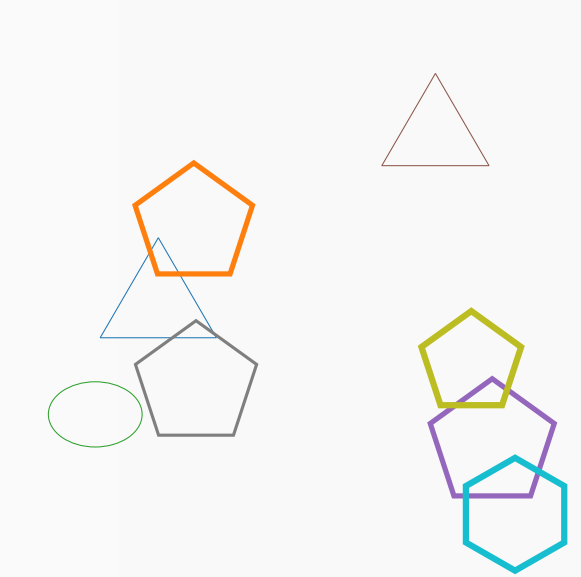[{"shape": "triangle", "thickness": 0.5, "radius": 0.58, "center": [0.272, 0.472]}, {"shape": "pentagon", "thickness": 2.5, "radius": 0.53, "center": [0.333, 0.611]}, {"shape": "oval", "thickness": 0.5, "radius": 0.4, "center": [0.164, 0.282]}, {"shape": "pentagon", "thickness": 2.5, "radius": 0.56, "center": [0.847, 0.231]}, {"shape": "triangle", "thickness": 0.5, "radius": 0.53, "center": [0.749, 0.766]}, {"shape": "pentagon", "thickness": 1.5, "radius": 0.55, "center": [0.337, 0.334]}, {"shape": "pentagon", "thickness": 3, "radius": 0.45, "center": [0.811, 0.37]}, {"shape": "hexagon", "thickness": 3, "radius": 0.49, "center": [0.886, 0.109]}]